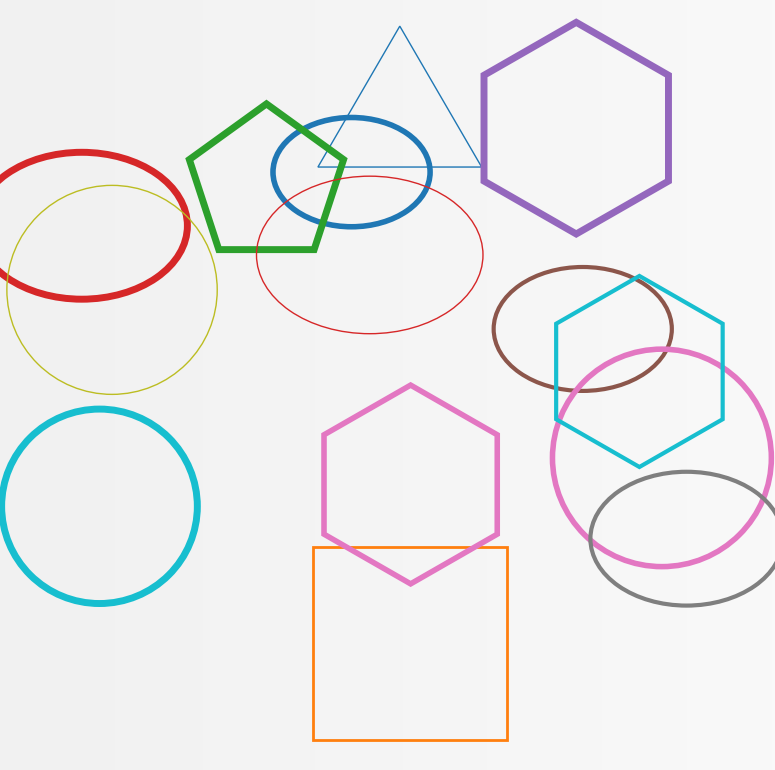[{"shape": "oval", "thickness": 2, "radius": 0.51, "center": [0.454, 0.776]}, {"shape": "triangle", "thickness": 0.5, "radius": 0.61, "center": [0.516, 0.844]}, {"shape": "square", "thickness": 1, "radius": 0.63, "center": [0.529, 0.164]}, {"shape": "pentagon", "thickness": 2.5, "radius": 0.52, "center": [0.344, 0.76]}, {"shape": "oval", "thickness": 0.5, "radius": 0.73, "center": [0.477, 0.669]}, {"shape": "oval", "thickness": 2.5, "radius": 0.68, "center": [0.106, 0.707]}, {"shape": "hexagon", "thickness": 2.5, "radius": 0.69, "center": [0.744, 0.834]}, {"shape": "oval", "thickness": 1.5, "radius": 0.57, "center": [0.752, 0.573]}, {"shape": "circle", "thickness": 2, "radius": 0.71, "center": [0.854, 0.405]}, {"shape": "hexagon", "thickness": 2, "radius": 0.65, "center": [0.53, 0.371]}, {"shape": "oval", "thickness": 1.5, "radius": 0.62, "center": [0.886, 0.3]}, {"shape": "circle", "thickness": 0.5, "radius": 0.68, "center": [0.145, 0.624]}, {"shape": "circle", "thickness": 2.5, "radius": 0.63, "center": [0.128, 0.342]}, {"shape": "hexagon", "thickness": 1.5, "radius": 0.62, "center": [0.825, 0.518]}]